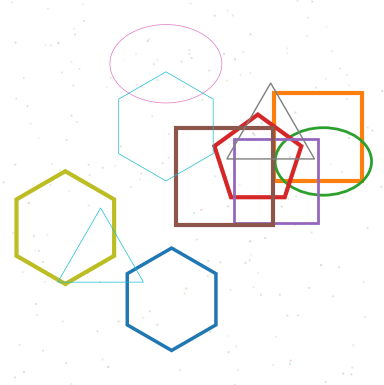[{"shape": "hexagon", "thickness": 2.5, "radius": 0.66, "center": [0.446, 0.223]}, {"shape": "square", "thickness": 3, "radius": 0.57, "center": [0.825, 0.644]}, {"shape": "oval", "thickness": 2, "radius": 0.63, "center": [0.84, 0.581]}, {"shape": "pentagon", "thickness": 3, "radius": 0.59, "center": [0.67, 0.584]}, {"shape": "square", "thickness": 2, "radius": 0.54, "center": [0.717, 0.53]}, {"shape": "square", "thickness": 3, "radius": 0.63, "center": [0.584, 0.542]}, {"shape": "oval", "thickness": 0.5, "radius": 0.73, "center": [0.431, 0.834]}, {"shape": "triangle", "thickness": 1, "radius": 0.66, "center": [0.703, 0.653]}, {"shape": "hexagon", "thickness": 3, "radius": 0.73, "center": [0.17, 0.409]}, {"shape": "triangle", "thickness": 0.5, "radius": 0.64, "center": [0.261, 0.331]}, {"shape": "hexagon", "thickness": 0.5, "radius": 0.71, "center": [0.431, 0.672]}]